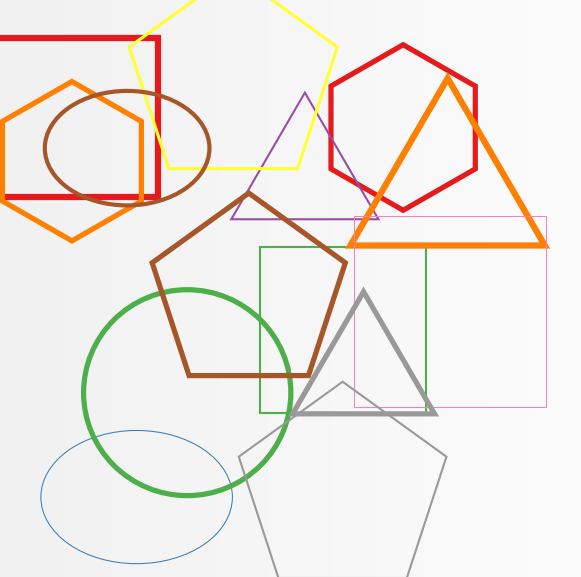[{"shape": "square", "thickness": 3, "radius": 0.69, "center": [0.134, 0.796]}, {"shape": "hexagon", "thickness": 2.5, "radius": 0.72, "center": [0.694, 0.778]}, {"shape": "oval", "thickness": 0.5, "radius": 0.82, "center": [0.235, 0.138]}, {"shape": "circle", "thickness": 2.5, "radius": 0.89, "center": [0.322, 0.319]}, {"shape": "square", "thickness": 1, "radius": 0.72, "center": [0.59, 0.428]}, {"shape": "triangle", "thickness": 1, "radius": 0.73, "center": [0.525, 0.693]}, {"shape": "hexagon", "thickness": 2.5, "radius": 0.69, "center": [0.124, 0.72]}, {"shape": "triangle", "thickness": 3, "radius": 0.97, "center": [0.77, 0.671]}, {"shape": "pentagon", "thickness": 1.5, "radius": 0.94, "center": [0.401, 0.859]}, {"shape": "oval", "thickness": 2, "radius": 0.71, "center": [0.219, 0.743]}, {"shape": "pentagon", "thickness": 2.5, "radius": 0.87, "center": [0.428, 0.49]}, {"shape": "square", "thickness": 0.5, "radius": 0.82, "center": [0.774, 0.46]}, {"shape": "triangle", "thickness": 2.5, "radius": 0.7, "center": [0.625, 0.353]}, {"shape": "pentagon", "thickness": 1, "radius": 0.94, "center": [0.589, 0.15]}]